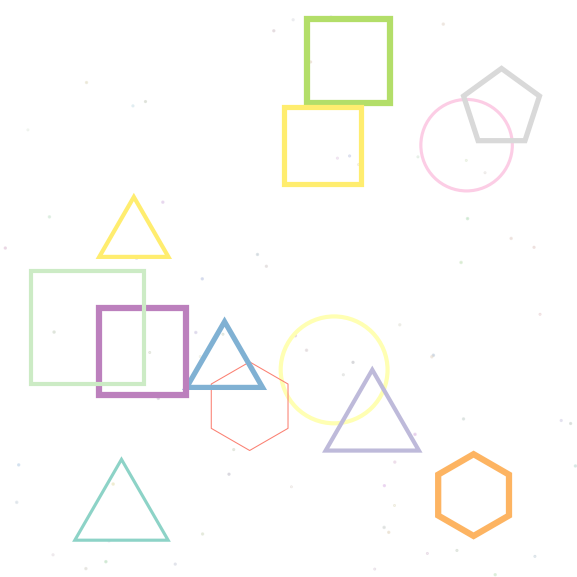[{"shape": "triangle", "thickness": 1.5, "radius": 0.47, "center": [0.21, 0.11]}, {"shape": "circle", "thickness": 2, "radius": 0.46, "center": [0.579, 0.359]}, {"shape": "triangle", "thickness": 2, "radius": 0.47, "center": [0.645, 0.266]}, {"shape": "hexagon", "thickness": 0.5, "radius": 0.38, "center": [0.432, 0.296]}, {"shape": "triangle", "thickness": 2.5, "radius": 0.38, "center": [0.389, 0.366]}, {"shape": "hexagon", "thickness": 3, "radius": 0.35, "center": [0.82, 0.142]}, {"shape": "square", "thickness": 3, "radius": 0.36, "center": [0.603, 0.893]}, {"shape": "circle", "thickness": 1.5, "radius": 0.4, "center": [0.808, 0.748]}, {"shape": "pentagon", "thickness": 2.5, "radius": 0.35, "center": [0.868, 0.811]}, {"shape": "square", "thickness": 3, "radius": 0.37, "center": [0.247, 0.39]}, {"shape": "square", "thickness": 2, "radius": 0.49, "center": [0.151, 0.432]}, {"shape": "triangle", "thickness": 2, "radius": 0.35, "center": [0.232, 0.589]}, {"shape": "square", "thickness": 2.5, "radius": 0.34, "center": [0.558, 0.747]}]